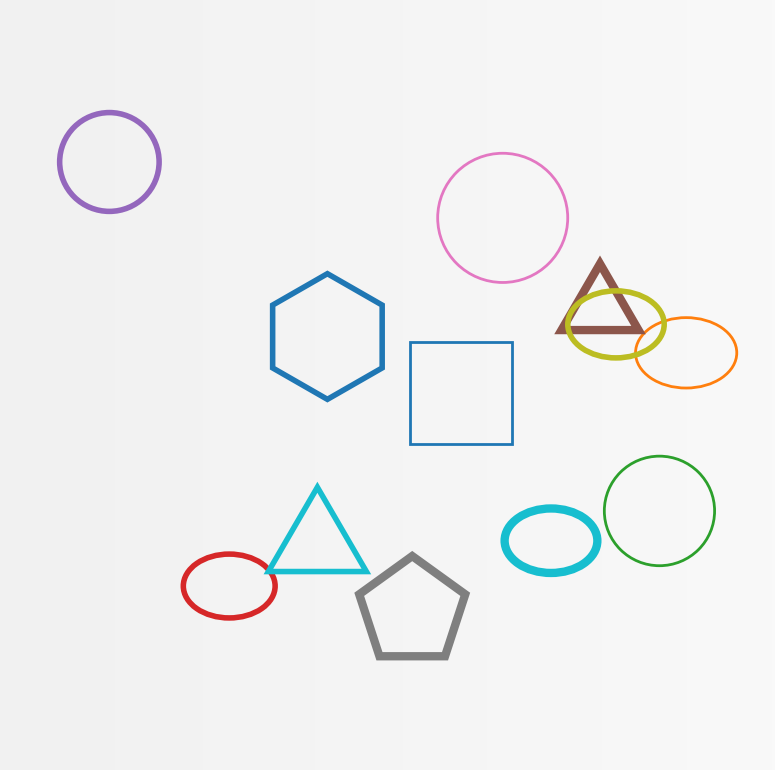[{"shape": "hexagon", "thickness": 2, "radius": 0.41, "center": [0.422, 0.563]}, {"shape": "square", "thickness": 1, "radius": 0.33, "center": [0.595, 0.49]}, {"shape": "oval", "thickness": 1, "radius": 0.33, "center": [0.885, 0.542]}, {"shape": "circle", "thickness": 1, "radius": 0.36, "center": [0.851, 0.336]}, {"shape": "oval", "thickness": 2, "radius": 0.3, "center": [0.296, 0.239]}, {"shape": "circle", "thickness": 2, "radius": 0.32, "center": [0.141, 0.79]}, {"shape": "triangle", "thickness": 3, "radius": 0.29, "center": [0.774, 0.6]}, {"shape": "circle", "thickness": 1, "radius": 0.42, "center": [0.649, 0.717]}, {"shape": "pentagon", "thickness": 3, "radius": 0.36, "center": [0.532, 0.206]}, {"shape": "oval", "thickness": 2, "radius": 0.31, "center": [0.795, 0.579]}, {"shape": "oval", "thickness": 3, "radius": 0.3, "center": [0.711, 0.298]}, {"shape": "triangle", "thickness": 2, "radius": 0.36, "center": [0.41, 0.294]}]